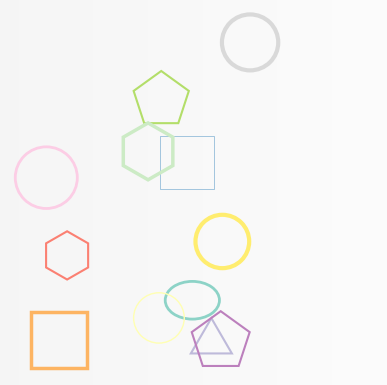[{"shape": "oval", "thickness": 2, "radius": 0.35, "center": [0.496, 0.22]}, {"shape": "circle", "thickness": 1, "radius": 0.33, "center": [0.41, 0.174]}, {"shape": "triangle", "thickness": 1.5, "radius": 0.31, "center": [0.545, 0.113]}, {"shape": "hexagon", "thickness": 1.5, "radius": 0.31, "center": [0.173, 0.337]}, {"shape": "square", "thickness": 0.5, "radius": 0.35, "center": [0.483, 0.577]}, {"shape": "square", "thickness": 2.5, "radius": 0.36, "center": [0.153, 0.116]}, {"shape": "pentagon", "thickness": 1.5, "radius": 0.37, "center": [0.416, 0.741]}, {"shape": "circle", "thickness": 2, "radius": 0.4, "center": [0.119, 0.539]}, {"shape": "circle", "thickness": 3, "radius": 0.36, "center": [0.645, 0.89]}, {"shape": "pentagon", "thickness": 1.5, "radius": 0.39, "center": [0.57, 0.113]}, {"shape": "hexagon", "thickness": 2.5, "radius": 0.37, "center": [0.382, 0.607]}, {"shape": "circle", "thickness": 3, "radius": 0.35, "center": [0.574, 0.373]}]